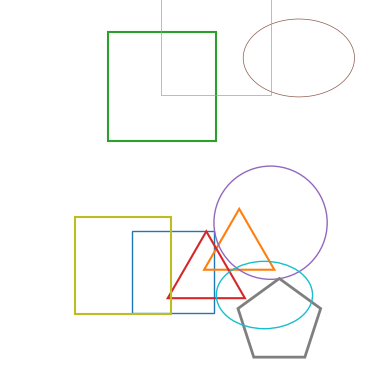[{"shape": "square", "thickness": 1, "radius": 0.53, "center": [0.45, 0.293]}, {"shape": "triangle", "thickness": 1.5, "radius": 0.53, "center": [0.621, 0.352]}, {"shape": "square", "thickness": 1.5, "radius": 0.7, "center": [0.42, 0.776]}, {"shape": "triangle", "thickness": 1.5, "radius": 0.58, "center": [0.536, 0.283]}, {"shape": "circle", "thickness": 1, "radius": 0.74, "center": [0.703, 0.422]}, {"shape": "oval", "thickness": 0.5, "radius": 0.72, "center": [0.776, 0.849]}, {"shape": "square", "thickness": 0.5, "radius": 0.71, "center": [0.56, 0.895]}, {"shape": "pentagon", "thickness": 2, "radius": 0.56, "center": [0.725, 0.164]}, {"shape": "square", "thickness": 1.5, "radius": 0.63, "center": [0.32, 0.31]}, {"shape": "oval", "thickness": 1, "radius": 0.62, "center": [0.687, 0.234]}]